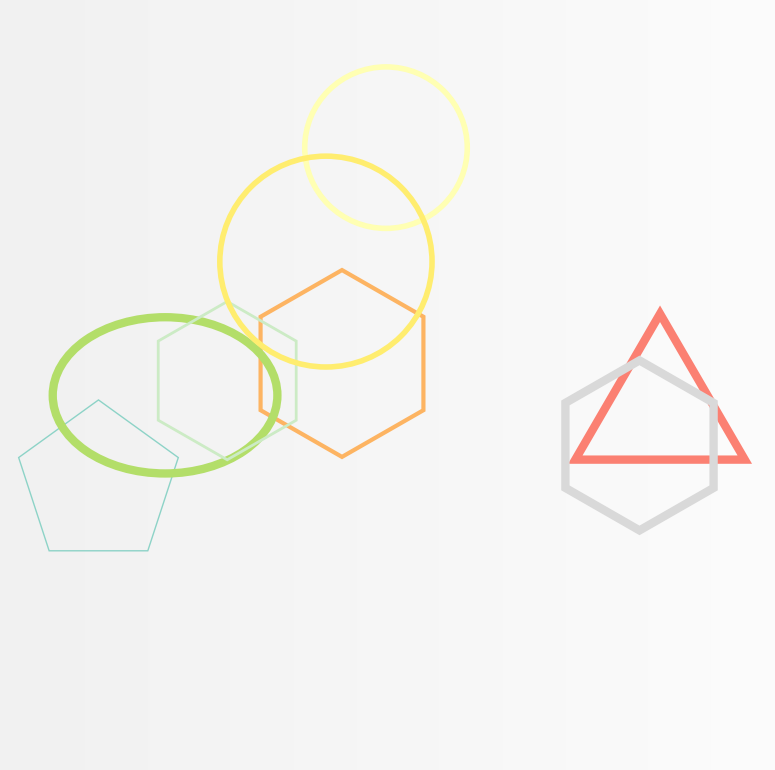[{"shape": "pentagon", "thickness": 0.5, "radius": 0.54, "center": [0.127, 0.372]}, {"shape": "circle", "thickness": 2, "radius": 0.52, "center": [0.498, 0.808]}, {"shape": "triangle", "thickness": 3, "radius": 0.63, "center": [0.852, 0.466]}, {"shape": "hexagon", "thickness": 1.5, "radius": 0.61, "center": [0.441, 0.528]}, {"shape": "oval", "thickness": 3, "radius": 0.72, "center": [0.213, 0.487]}, {"shape": "hexagon", "thickness": 3, "radius": 0.55, "center": [0.825, 0.422]}, {"shape": "hexagon", "thickness": 1, "radius": 0.51, "center": [0.293, 0.506]}, {"shape": "circle", "thickness": 2, "radius": 0.68, "center": [0.421, 0.66]}]